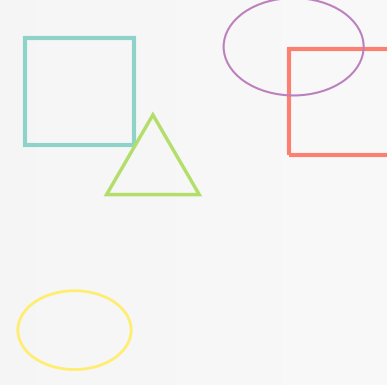[{"shape": "square", "thickness": 3, "radius": 0.7, "center": [0.205, 0.762]}, {"shape": "square", "thickness": 3, "radius": 0.68, "center": [0.882, 0.735]}, {"shape": "triangle", "thickness": 2.5, "radius": 0.69, "center": [0.395, 0.564]}, {"shape": "oval", "thickness": 1.5, "radius": 0.9, "center": [0.758, 0.879]}, {"shape": "oval", "thickness": 2, "radius": 0.73, "center": [0.192, 0.142]}]